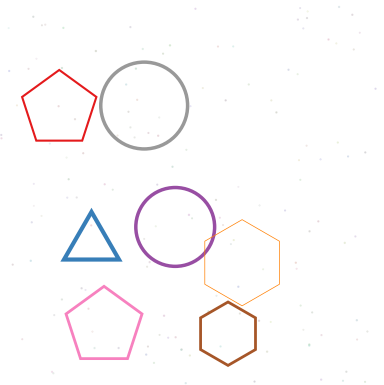[{"shape": "pentagon", "thickness": 1.5, "radius": 0.51, "center": [0.154, 0.717]}, {"shape": "triangle", "thickness": 3, "radius": 0.41, "center": [0.238, 0.367]}, {"shape": "circle", "thickness": 2.5, "radius": 0.51, "center": [0.455, 0.411]}, {"shape": "hexagon", "thickness": 0.5, "radius": 0.56, "center": [0.629, 0.318]}, {"shape": "hexagon", "thickness": 2, "radius": 0.41, "center": [0.592, 0.133]}, {"shape": "pentagon", "thickness": 2, "radius": 0.52, "center": [0.27, 0.152]}, {"shape": "circle", "thickness": 2.5, "radius": 0.56, "center": [0.375, 0.726]}]